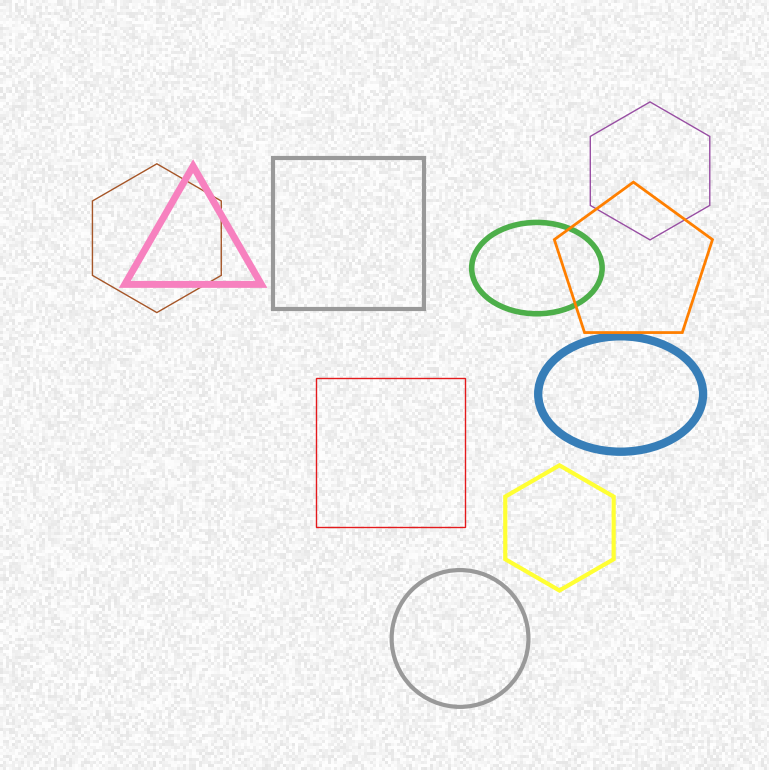[{"shape": "square", "thickness": 0.5, "radius": 0.48, "center": [0.507, 0.412]}, {"shape": "oval", "thickness": 3, "radius": 0.54, "center": [0.806, 0.488]}, {"shape": "oval", "thickness": 2, "radius": 0.42, "center": [0.697, 0.652]}, {"shape": "hexagon", "thickness": 0.5, "radius": 0.45, "center": [0.844, 0.778]}, {"shape": "pentagon", "thickness": 1, "radius": 0.54, "center": [0.823, 0.655]}, {"shape": "hexagon", "thickness": 1.5, "radius": 0.41, "center": [0.727, 0.314]}, {"shape": "hexagon", "thickness": 0.5, "radius": 0.48, "center": [0.204, 0.691]}, {"shape": "triangle", "thickness": 2.5, "radius": 0.51, "center": [0.251, 0.682]}, {"shape": "circle", "thickness": 1.5, "radius": 0.44, "center": [0.597, 0.171]}, {"shape": "square", "thickness": 1.5, "radius": 0.49, "center": [0.452, 0.697]}]